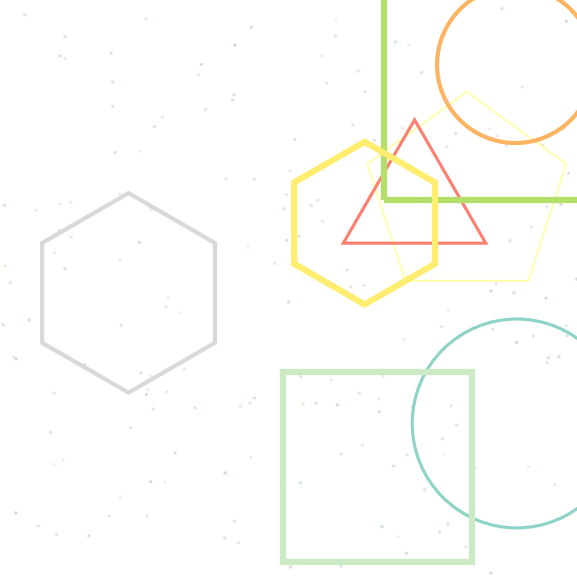[{"shape": "circle", "thickness": 1.5, "radius": 0.9, "center": [0.895, 0.266]}, {"shape": "pentagon", "thickness": 1, "radius": 0.91, "center": [0.808, 0.659]}, {"shape": "triangle", "thickness": 1.5, "radius": 0.71, "center": [0.718, 0.649]}, {"shape": "circle", "thickness": 2, "radius": 0.68, "center": [0.892, 0.887]}, {"shape": "square", "thickness": 3, "radius": 0.9, "center": [0.846, 0.834]}, {"shape": "hexagon", "thickness": 2, "radius": 0.86, "center": [0.223, 0.492]}, {"shape": "square", "thickness": 3, "radius": 0.82, "center": [0.654, 0.19]}, {"shape": "hexagon", "thickness": 3, "radius": 0.7, "center": [0.631, 0.613]}]